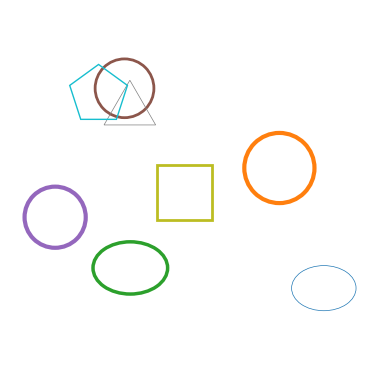[{"shape": "oval", "thickness": 0.5, "radius": 0.42, "center": [0.841, 0.252]}, {"shape": "circle", "thickness": 3, "radius": 0.46, "center": [0.726, 0.564]}, {"shape": "oval", "thickness": 2.5, "radius": 0.48, "center": [0.338, 0.304]}, {"shape": "circle", "thickness": 3, "radius": 0.4, "center": [0.143, 0.436]}, {"shape": "circle", "thickness": 2, "radius": 0.38, "center": [0.323, 0.771]}, {"shape": "triangle", "thickness": 0.5, "radius": 0.39, "center": [0.337, 0.714]}, {"shape": "square", "thickness": 2, "radius": 0.36, "center": [0.479, 0.5]}, {"shape": "pentagon", "thickness": 1, "radius": 0.39, "center": [0.256, 0.754]}]